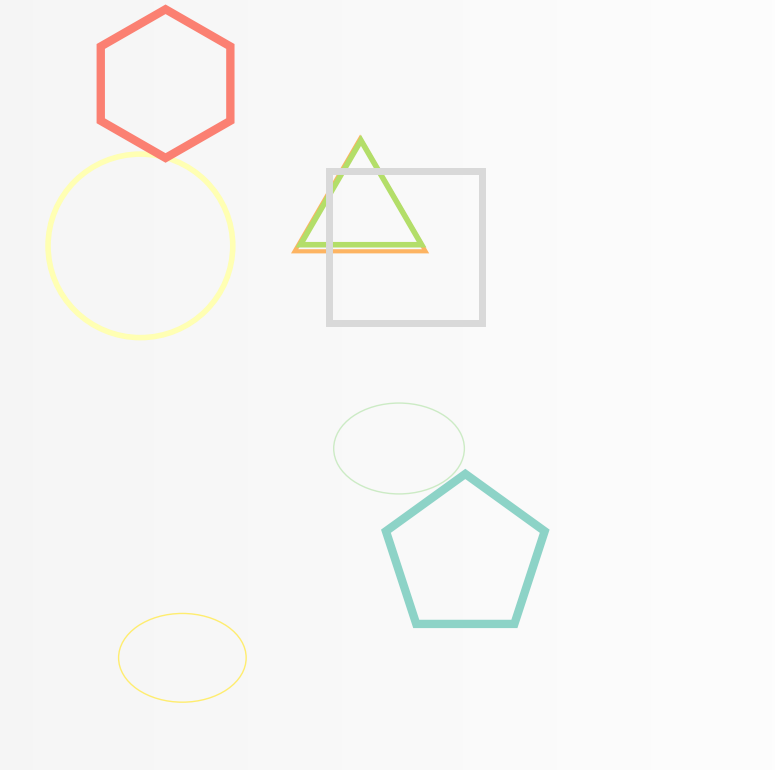[{"shape": "pentagon", "thickness": 3, "radius": 0.54, "center": [0.6, 0.277]}, {"shape": "circle", "thickness": 2, "radius": 0.6, "center": [0.181, 0.681]}, {"shape": "hexagon", "thickness": 3, "radius": 0.48, "center": [0.214, 0.891]}, {"shape": "triangle", "thickness": 1.5, "radius": 0.49, "center": [0.465, 0.722]}, {"shape": "triangle", "thickness": 2, "radius": 0.45, "center": [0.466, 0.727]}, {"shape": "square", "thickness": 2.5, "radius": 0.49, "center": [0.523, 0.679]}, {"shape": "oval", "thickness": 0.5, "radius": 0.42, "center": [0.515, 0.418]}, {"shape": "oval", "thickness": 0.5, "radius": 0.41, "center": [0.235, 0.146]}]